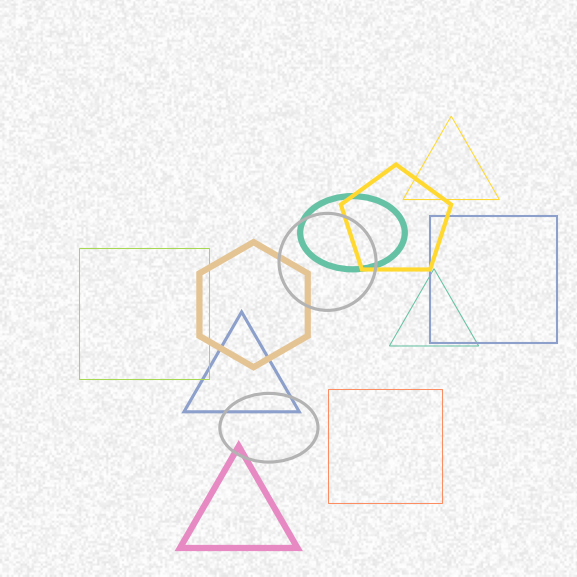[{"shape": "oval", "thickness": 3, "radius": 0.45, "center": [0.61, 0.596]}, {"shape": "triangle", "thickness": 0.5, "radius": 0.45, "center": [0.752, 0.445]}, {"shape": "square", "thickness": 0.5, "radius": 0.49, "center": [0.667, 0.226]}, {"shape": "triangle", "thickness": 1.5, "radius": 0.58, "center": [0.418, 0.344]}, {"shape": "square", "thickness": 1, "radius": 0.55, "center": [0.854, 0.515]}, {"shape": "triangle", "thickness": 3, "radius": 0.59, "center": [0.413, 0.109]}, {"shape": "square", "thickness": 0.5, "radius": 0.57, "center": [0.25, 0.456]}, {"shape": "triangle", "thickness": 0.5, "radius": 0.48, "center": [0.781, 0.702]}, {"shape": "pentagon", "thickness": 2, "radius": 0.5, "center": [0.686, 0.614]}, {"shape": "hexagon", "thickness": 3, "radius": 0.54, "center": [0.439, 0.472]}, {"shape": "circle", "thickness": 1.5, "radius": 0.42, "center": [0.567, 0.546]}, {"shape": "oval", "thickness": 1.5, "radius": 0.42, "center": [0.466, 0.258]}]